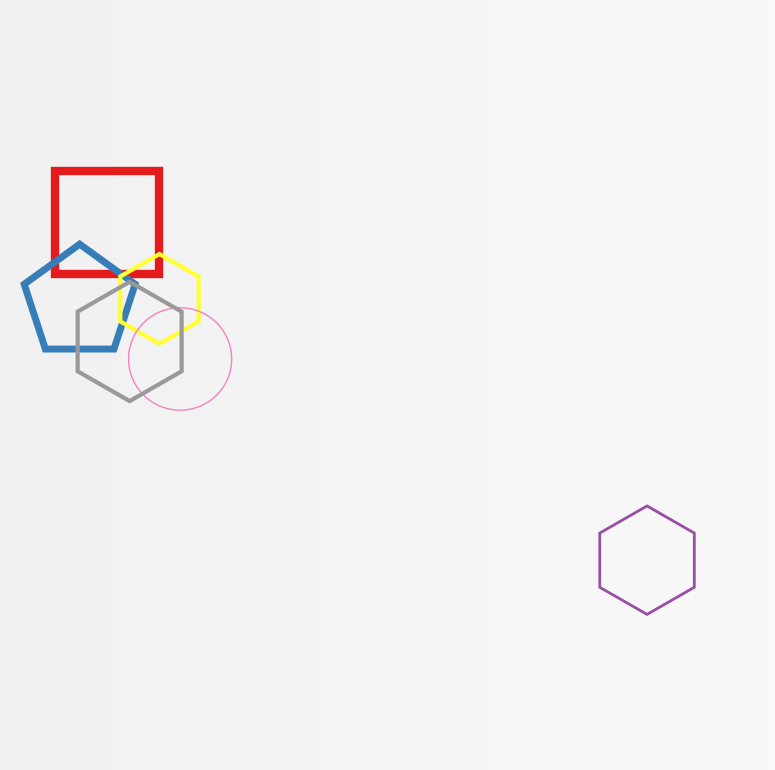[{"shape": "square", "thickness": 3, "radius": 0.34, "center": [0.138, 0.711]}, {"shape": "pentagon", "thickness": 2.5, "radius": 0.38, "center": [0.103, 0.608]}, {"shape": "hexagon", "thickness": 1, "radius": 0.35, "center": [0.835, 0.273]}, {"shape": "hexagon", "thickness": 1.5, "radius": 0.29, "center": [0.206, 0.612]}, {"shape": "circle", "thickness": 0.5, "radius": 0.33, "center": [0.232, 0.534]}, {"shape": "hexagon", "thickness": 1.5, "radius": 0.39, "center": [0.167, 0.557]}]